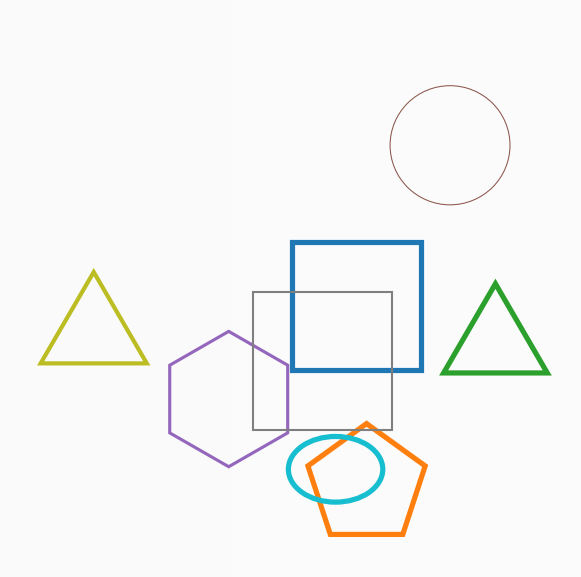[{"shape": "square", "thickness": 2.5, "radius": 0.56, "center": [0.614, 0.469]}, {"shape": "pentagon", "thickness": 2.5, "radius": 0.53, "center": [0.631, 0.16]}, {"shape": "triangle", "thickness": 2.5, "radius": 0.51, "center": [0.852, 0.405]}, {"shape": "hexagon", "thickness": 1.5, "radius": 0.59, "center": [0.393, 0.308]}, {"shape": "circle", "thickness": 0.5, "radius": 0.52, "center": [0.774, 0.748]}, {"shape": "square", "thickness": 1, "radius": 0.6, "center": [0.555, 0.374]}, {"shape": "triangle", "thickness": 2, "radius": 0.53, "center": [0.161, 0.423]}, {"shape": "oval", "thickness": 2.5, "radius": 0.41, "center": [0.577, 0.187]}]